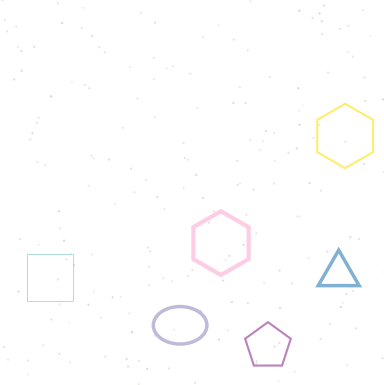[{"shape": "square", "thickness": 0.5, "radius": 0.3, "center": [0.13, 0.279]}, {"shape": "oval", "thickness": 2.5, "radius": 0.35, "center": [0.468, 0.155]}, {"shape": "triangle", "thickness": 2.5, "radius": 0.31, "center": [0.88, 0.289]}, {"shape": "hexagon", "thickness": 3, "radius": 0.41, "center": [0.574, 0.369]}, {"shape": "pentagon", "thickness": 1.5, "radius": 0.31, "center": [0.696, 0.101]}, {"shape": "hexagon", "thickness": 1.5, "radius": 0.42, "center": [0.896, 0.647]}]